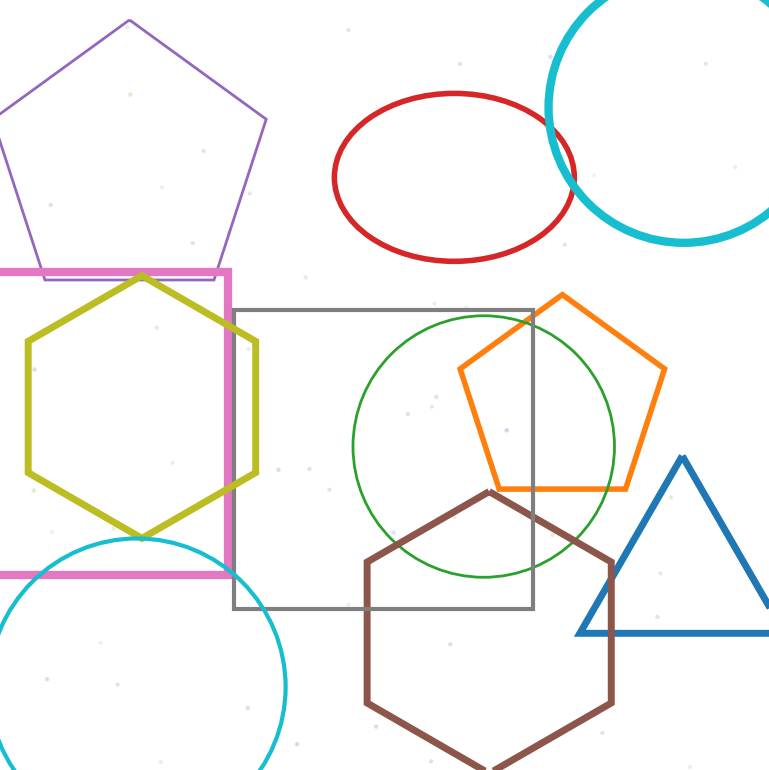[{"shape": "triangle", "thickness": 2.5, "radius": 0.77, "center": [0.886, 0.254]}, {"shape": "pentagon", "thickness": 2, "radius": 0.7, "center": [0.73, 0.478]}, {"shape": "circle", "thickness": 1, "radius": 0.85, "center": [0.628, 0.42]}, {"shape": "oval", "thickness": 2, "radius": 0.78, "center": [0.59, 0.77]}, {"shape": "pentagon", "thickness": 1, "radius": 0.93, "center": [0.168, 0.787]}, {"shape": "hexagon", "thickness": 2.5, "radius": 0.92, "center": [0.635, 0.179]}, {"shape": "square", "thickness": 3, "radius": 0.98, "center": [0.1, 0.45]}, {"shape": "square", "thickness": 1.5, "radius": 0.97, "center": [0.498, 0.403]}, {"shape": "hexagon", "thickness": 2.5, "radius": 0.85, "center": [0.184, 0.471]}, {"shape": "circle", "thickness": 1.5, "radius": 0.96, "center": [0.178, 0.108]}, {"shape": "circle", "thickness": 3, "radius": 0.88, "center": [0.888, 0.86]}]